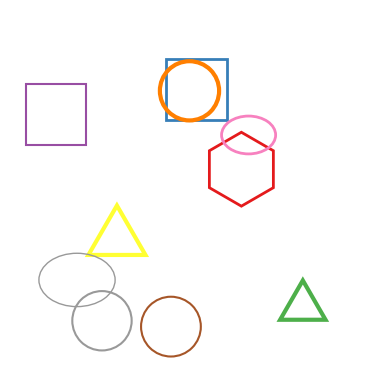[{"shape": "hexagon", "thickness": 2, "radius": 0.48, "center": [0.627, 0.561]}, {"shape": "square", "thickness": 2, "radius": 0.4, "center": [0.51, 0.768]}, {"shape": "triangle", "thickness": 3, "radius": 0.34, "center": [0.787, 0.204]}, {"shape": "square", "thickness": 1.5, "radius": 0.39, "center": [0.145, 0.702]}, {"shape": "circle", "thickness": 3, "radius": 0.38, "center": [0.492, 0.764]}, {"shape": "triangle", "thickness": 3, "radius": 0.43, "center": [0.304, 0.381]}, {"shape": "circle", "thickness": 1.5, "radius": 0.39, "center": [0.444, 0.152]}, {"shape": "oval", "thickness": 2, "radius": 0.35, "center": [0.646, 0.649]}, {"shape": "oval", "thickness": 1, "radius": 0.49, "center": [0.2, 0.273]}, {"shape": "circle", "thickness": 1.5, "radius": 0.39, "center": [0.265, 0.167]}]